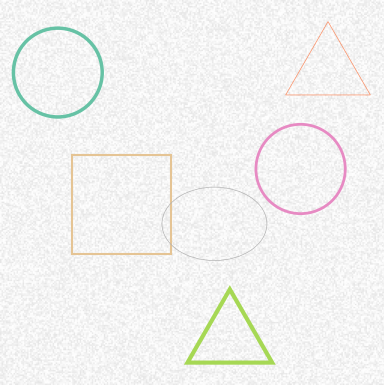[{"shape": "circle", "thickness": 2.5, "radius": 0.58, "center": [0.15, 0.812]}, {"shape": "triangle", "thickness": 0.5, "radius": 0.64, "center": [0.852, 0.817]}, {"shape": "circle", "thickness": 2, "radius": 0.58, "center": [0.781, 0.561]}, {"shape": "triangle", "thickness": 3, "radius": 0.63, "center": [0.597, 0.122]}, {"shape": "square", "thickness": 1.5, "radius": 0.64, "center": [0.316, 0.468]}, {"shape": "oval", "thickness": 0.5, "radius": 0.68, "center": [0.557, 0.419]}]